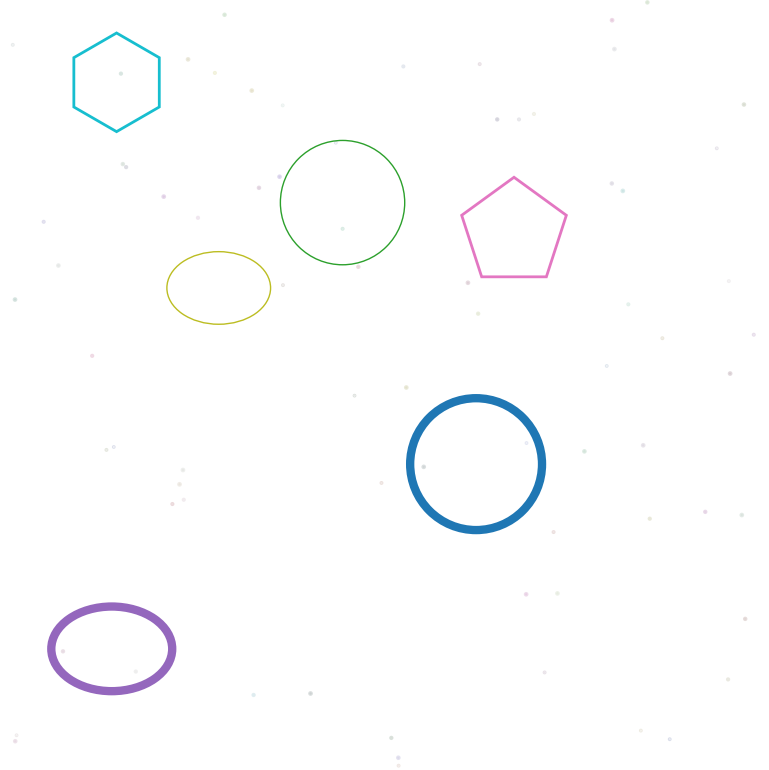[{"shape": "circle", "thickness": 3, "radius": 0.43, "center": [0.618, 0.397]}, {"shape": "circle", "thickness": 0.5, "radius": 0.4, "center": [0.445, 0.737]}, {"shape": "oval", "thickness": 3, "radius": 0.39, "center": [0.145, 0.157]}, {"shape": "pentagon", "thickness": 1, "radius": 0.36, "center": [0.668, 0.698]}, {"shape": "oval", "thickness": 0.5, "radius": 0.34, "center": [0.284, 0.626]}, {"shape": "hexagon", "thickness": 1, "radius": 0.32, "center": [0.151, 0.893]}]